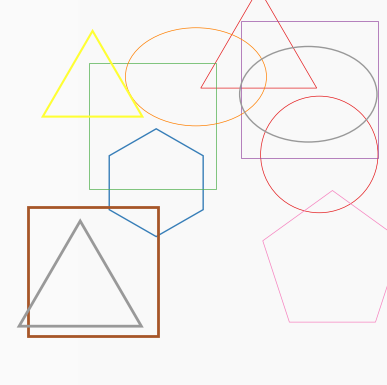[{"shape": "circle", "thickness": 0.5, "radius": 0.76, "center": [0.824, 0.599]}, {"shape": "triangle", "thickness": 0.5, "radius": 0.86, "center": [0.668, 0.858]}, {"shape": "hexagon", "thickness": 1, "radius": 0.7, "center": [0.403, 0.525]}, {"shape": "square", "thickness": 0.5, "radius": 0.82, "center": [0.394, 0.672]}, {"shape": "square", "thickness": 0.5, "radius": 0.89, "center": [0.799, 0.767]}, {"shape": "oval", "thickness": 0.5, "radius": 0.91, "center": [0.506, 0.8]}, {"shape": "triangle", "thickness": 1.5, "radius": 0.74, "center": [0.239, 0.771]}, {"shape": "square", "thickness": 2, "radius": 0.84, "center": [0.24, 0.296]}, {"shape": "pentagon", "thickness": 0.5, "radius": 0.94, "center": [0.858, 0.316]}, {"shape": "triangle", "thickness": 2, "radius": 0.91, "center": [0.207, 0.244]}, {"shape": "oval", "thickness": 1, "radius": 0.89, "center": [0.796, 0.755]}]